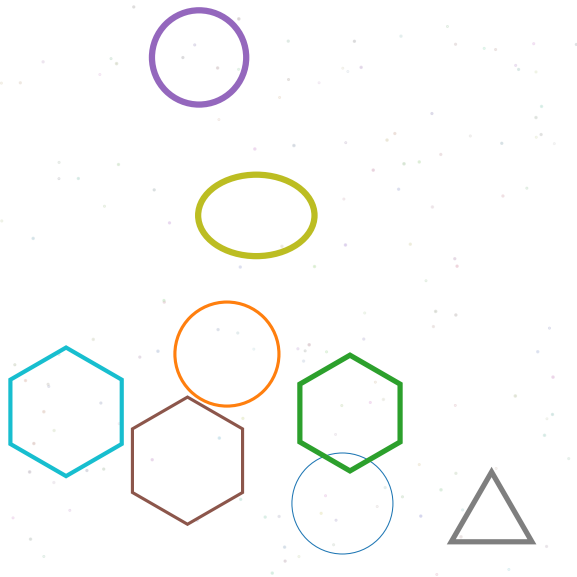[{"shape": "circle", "thickness": 0.5, "radius": 0.44, "center": [0.593, 0.127]}, {"shape": "circle", "thickness": 1.5, "radius": 0.45, "center": [0.393, 0.386]}, {"shape": "hexagon", "thickness": 2.5, "radius": 0.5, "center": [0.606, 0.284]}, {"shape": "circle", "thickness": 3, "radius": 0.41, "center": [0.345, 0.9]}, {"shape": "hexagon", "thickness": 1.5, "radius": 0.55, "center": [0.325, 0.201]}, {"shape": "triangle", "thickness": 2.5, "radius": 0.4, "center": [0.851, 0.101]}, {"shape": "oval", "thickness": 3, "radius": 0.5, "center": [0.444, 0.626]}, {"shape": "hexagon", "thickness": 2, "radius": 0.56, "center": [0.114, 0.286]}]